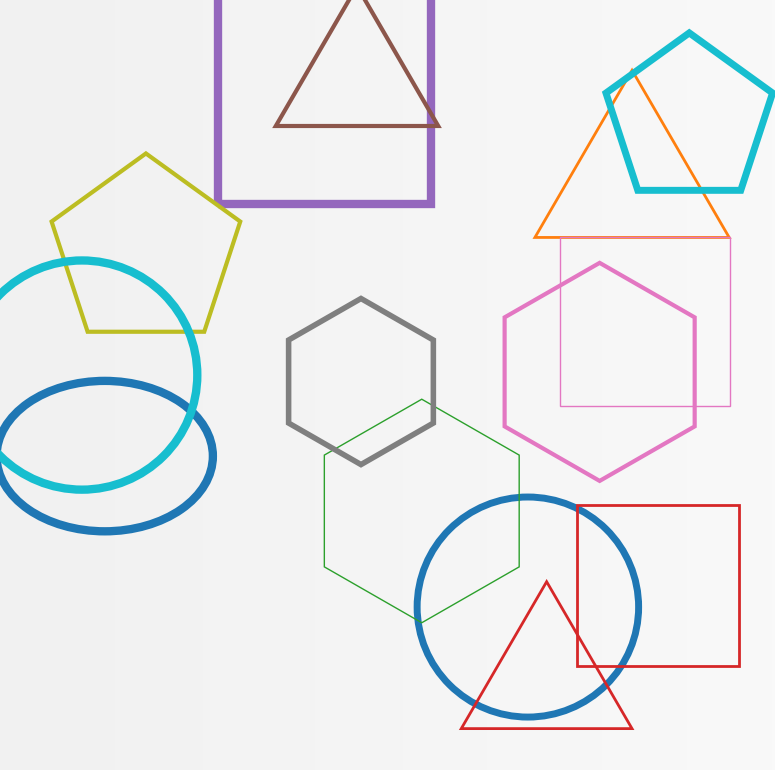[{"shape": "circle", "thickness": 2.5, "radius": 0.71, "center": [0.681, 0.212]}, {"shape": "oval", "thickness": 3, "radius": 0.7, "center": [0.135, 0.408]}, {"shape": "triangle", "thickness": 1, "radius": 0.72, "center": [0.816, 0.764]}, {"shape": "hexagon", "thickness": 0.5, "radius": 0.73, "center": [0.544, 0.336]}, {"shape": "square", "thickness": 1, "radius": 0.52, "center": [0.849, 0.239]}, {"shape": "triangle", "thickness": 1, "radius": 0.64, "center": [0.705, 0.117]}, {"shape": "square", "thickness": 3, "radius": 0.69, "center": [0.418, 0.873]}, {"shape": "triangle", "thickness": 1.5, "radius": 0.61, "center": [0.461, 0.897]}, {"shape": "square", "thickness": 0.5, "radius": 0.55, "center": [0.833, 0.583]}, {"shape": "hexagon", "thickness": 1.5, "radius": 0.71, "center": [0.774, 0.517]}, {"shape": "hexagon", "thickness": 2, "radius": 0.54, "center": [0.466, 0.504]}, {"shape": "pentagon", "thickness": 1.5, "radius": 0.64, "center": [0.188, 0.673]}, {"shape": "circle", "thickness": 3, "radius": 0.74, "center": [0.106, 0.513]}, {"shape": "pentagon", "thickness": 2.5, "radius": 0.57, "center": [0.889, 0.844]}]